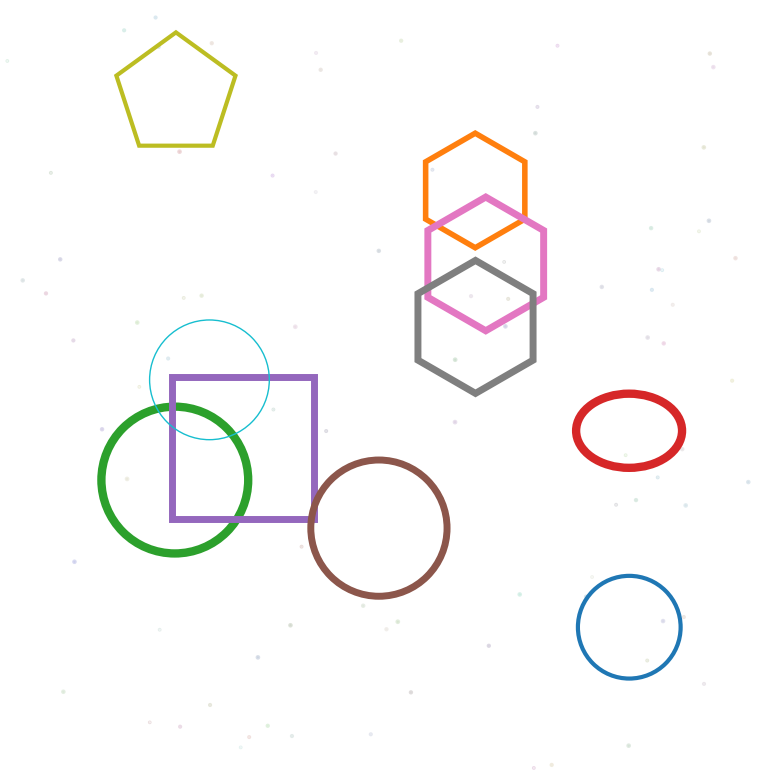[{"shape": "circle", "thickness": 1.5, "radius": 0.33, "center": [0.817, 0.185]}, {"shape": "hexagon", "thickness": 2, "radius": 0.37, "center": [0.617, 0.753]}, {"shape": "circle", "thickness": 3, "radius": 0.48, "center": [0.227, 0.377]}, {"shape": "oval", "thickness": 3, "radius": 0.34, "center": [0.817, 0.441]}, {"shape": "square", "thickness": 2.5, "radius": 0.46, "center": [0.316, 0.418]}, {"shape": "circle", "thickness": 2.5, "radius": 0.44, "center": [0.492, 0.314]}, {"shape": "hexagon", "thickness": 2.5, "radius": 0.43, "center": [0.631, 0.657]}, {"shape": "hexagon", "thickness": 2.5, "radius": 0.43, "center": [0.618, 0.575]}, {"shape": "pentagon", "thickness": 1.5, "radius": 0.41, "center": [0.228, 0.877]}, {"shape": "circle", "thickness": 0.5, "radius": 0.39, "center": [0.272, 0.507]}]